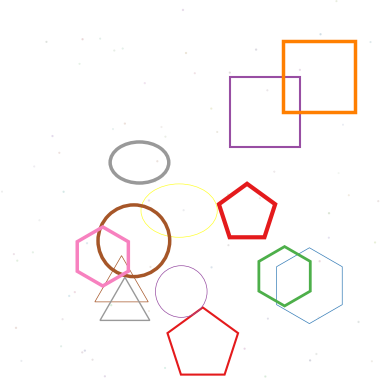[{"shape": "pentagon", "thickness": 1.5, "radius": 0.48, "center": [0.527, 0.105]}, {"shape": "pentagon", "thickness": 3, "radius": 0.38, "center": [0.642, 0.446]}, {"shape": "hexagon", "thickness": 0.5, "radius": 0.49, "center": [0.804, 0.258]}, {"shape": "hexagon", "thickness": 2, "radius": 0.39, "center": [0.739, 0.282]}, {"shape": "circle", "thickness": 0.5, "radius": 0.34, "center": [0.471, 0.243]}, {"shape": "square", "thickness": 1.5, "radius": 0.45, "center": [0.689, 0.709]}, {"shape": "square", "thickness": 2.5, "radius": 0.46, "center": [0.829, 0.802]}, {"shape": "oval", "thickness": 0.5, "radius": 0.5, "center": [0.465, 0.453]}, {"shape": "triangle", "thickness": 0.5, "radius": 0.4, "center": [0.316, 0.256]}, {"shape": "circle", "thickness": 2.5, "radius": 0.47, "center": [0.348, 0.375]}, {"shape": "hexagon", "thickness": 2.5, "radius": 0.38, "center": [0.267, 0.334]}, {"shape": "triangle", "thickness": 1, "radius": 0.37, "center": [0.324, 0.205]}, {"shape": "oval", "thickness": 2.5, "radius": 0.38, "center": [0.362, 0.578]}]